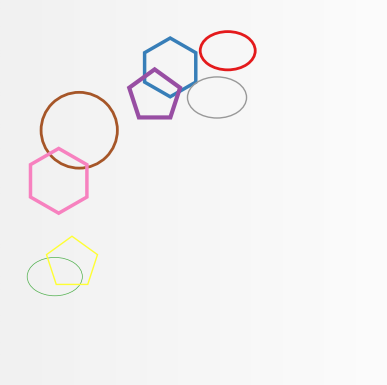[{"shape": "oval", "thickness": 2, "radius": 0.35, "center": [0.588, 0.868]}, {"shape": "hexagon", "thickness": 2.5, "radius": 0.38, "center": [0.439, 0.825]}, {"shape": "oval", "thickness": 0.5, "radius": 0.36, "center": [0.141, 0.282]}, {"shape": "pentagon", "thickness": 3, "radius": 0.35, "center": [0.399, 0.751]}, {"shape": "pentagon", "thickness": 1, "radius": 0.35, "center": [0.186, 0.317]}, {"shape": "circle", "thickness": 2, "radius": 0.49, "center": [0.204, 0.662]}, {"shape": "hexagon", "thickness": 2.5, "radius": 0.42, "center": [0.151, 0.53]}, {"shape": "oval", "thickness": 1, "radius": 0.38, "center": [0.56, 0.747]}]